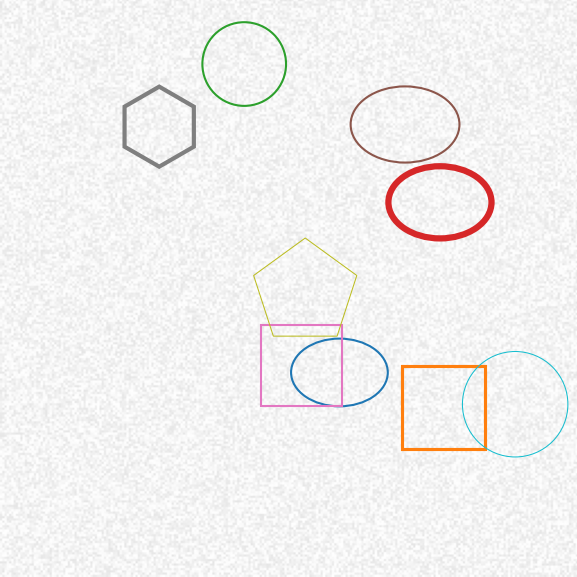[{"shape": "oval", "thickness": 1, "radius": 0.42, "center": [0.588, 0.354]}, {"shape": "square", "thickness": 1.5, "radius": 0.36, "center": [0.768, 0.293]}, {"shape": "circle", "thickness": 1, "radius": 0.36, "center": [0.423, 0.888]}, {"shape": "oval", "thickness": 3, "radius": 0.45, "center": [0.762, 0.649]}, {"shape": "oval", "thickness": 1, "radius": 0.47, "center": [0.701, 0.784]}, {"shape": "square", "thickness": 1, "radius": 0.35, "center": [0.522, 0.366]}, {"shape": "hexagon", "thickness": 2, "radius": 0.35, "center": [0.276, 0.78]}, {"shape": "pentagon", "thickness": 0.5, "radius": 0.47, "center": [0.529, 0.493]}, {"shape": "circle", "thickness": 0.5, "radius": 0.46, "center": [0.892, 0.299]}]